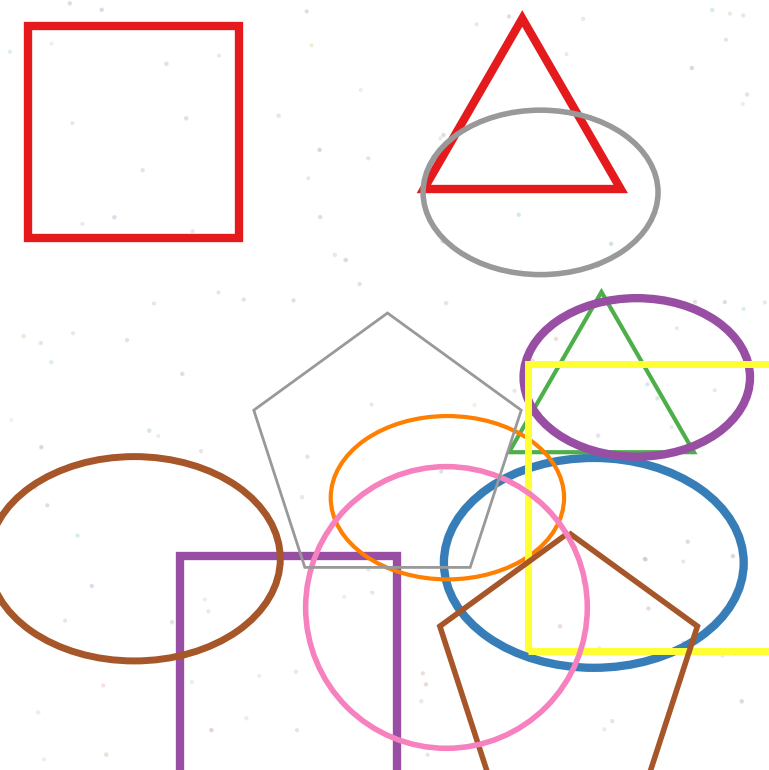[{"shape": "triangle", "thickness": 3, "radius": 0.74, "center": [0.678, 0.828]}, {"shape": "square", "thickness": 3, "radius": 0.69, "center": [0.174, 0.829]}, {"shape": "oval", "thickness": 3, "radius": 0.97, "center": [0.771, 0.269]}, {"shape": "triangle", "thickness": 1.5, "radius": 0.69, "center": [0.781, 0.482]}, {"shape": "oval", "thickness": 3, "radius": 0.74, "center": [0.827, 0.51]}, {"shape": "square", "thickness": 3, "radius": 0.7, "center": [0.375, 0.138]}, {"shape": "oval", "thickness": 1.5, "radius": 0.76, "center": [0.581, 0.354]}, {"shape": "square", "thickness": 2.5, "radius": 0.93, "center": [0.872, 0.341]}, {"shape": "pentagon", "thickness": 2, "radius": 0.88, "center": [0.738, 0.132]}, {"shape": "oval", "thickness": 2.5, "radius": 0.95, "center": [0.174, 0.274]}, {"shape": "circle", "thickness": 2, "radius": 0.91, "center": [0.58, 0.211]}, {"shape": "oval", "thickness": 2, "radius": 0.76, "center": [0.702, 0.75]}, {"shape": "pentagon", "thickness": 1, "radius": 0.91, "center": [0.503, 0.411]}]